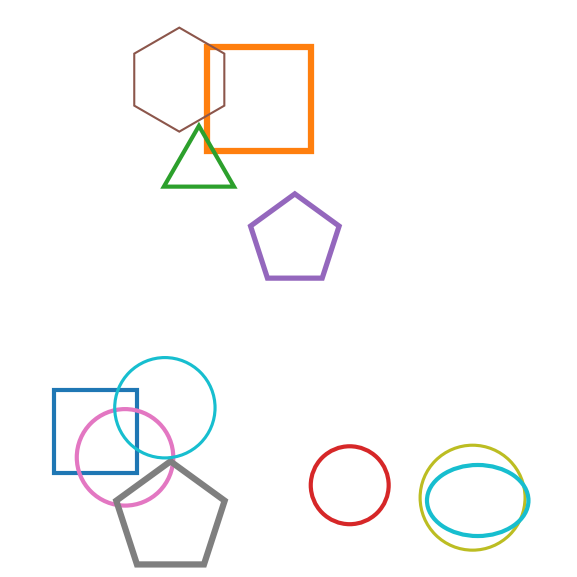[{"shape": "square", "thickness": 2, "radius": 0.36, "center": [0.165, 0.252]}, {"shape": "square", "thickness": 3, "radius": 0.45, "center": [0.448, 0.828]}, {"shape": "triangle", "thickness": 2, "radius": 0.35, "center": [0.344, 0.711]}, {"shape": "circle", "thickness": 2, "radius": 0.34, "center": [0.606, 0.159]}, {"shape": "pentagon", "thickness": 2.5, "radius": 0.4, "center": [0.511, 0.583]}, {"shape": "hexagon", "thickness": 1, "radius": 0.45, "center": [0.31, 0.861]}, {"shape": "circle", "thickness": 2, "radius": 0.42, "center": [0.216, 0.207]}, {"shape": "pentagon", "thickness": 3, "radius": 0.49, "center": [0.295, 0.102]}, {"shape": "circle", "thickness": 1.5, "radius": 0.45, "center": [0.818, 0.137]}, {"shape": "oval", "thickness": 2, "radius": 0.44, "center": [0.827, 0.132]}, {"shape": "circle", "thickness": 1.5, "radius": 0.43, "center": [0.286, 0.293]}]